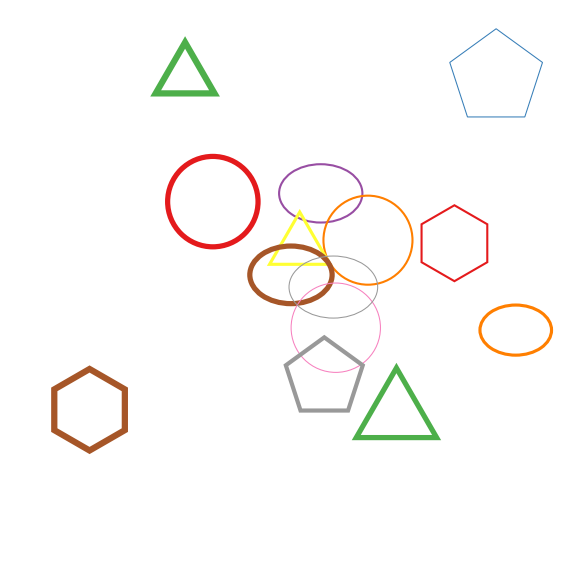[{"shape": "circle", "thickness": 2.5, "radius": 0.39, "center": [0.369, 0.65]}, {"shape": "hexagon", "thickness": 1, "radius": 0.33, "center": [0.787, 0.578]}, {"shape": "pentagon", "thickness": 0.5, "radius": 0.42, "center": [0.859, 0.865]}, {"shape": "triangle", "thickness": 3, "radius": 0.29, "center": [0.321, 0.867]}, {"shape": "triangle", "thickness": 2.5, "radius": 0.4, "center": [0.686, 0.282]}, {"shape": "oval", "thickness": 1, "radius": 0.36, "center": [0.555, 0.664]}, {"shape": "oval", "thickness": 1.5, "radius": 0.31, "center": [0.893, 0.428]}, {"shape": "circle", "thickness": 1, "radius": 0.39, "center": [0.637, 0.583]}, {"shape": "triangle", "thickness": 1.5, "radius": 0.3, "center": [0.519, 0.572]}, {"shape": "hexagon", "thickness": 3, "radius": 0.35, "center": [0.155, 0.29]}, {"shape": "oval", "thickness": 2.5, "radius": 0.36, "center": [0.504, 0.523]}, {"shape": "circle", "thickness": 0.5, "radius": 0.39, "center": [0.581, 0.432]}, {"shape": "pentagon", "thickness": 2, "radius": 0.35, "center": [0.562, 0.345]}, {"shape": "oval", "thickness": 0.5, "radius": 0.38, "center": [0.577, 0.502]}]